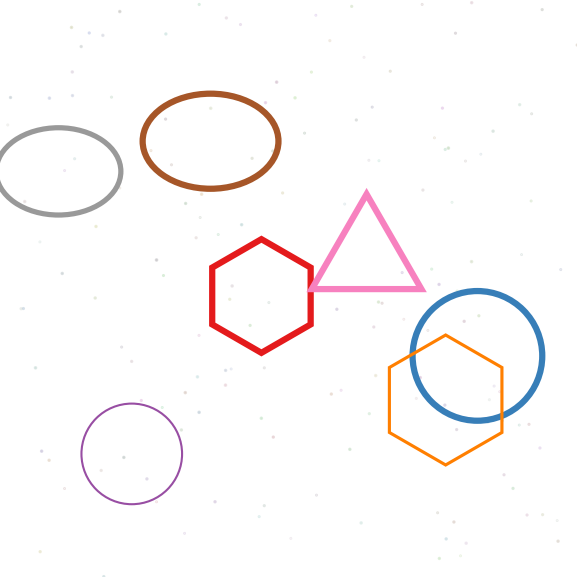[{"shape": "hexagon", "thickness": 3, "radius": 0.49, "center": [0.453, 0.487]}, {"shape": "circle", "thickness": 3, "radius": 0.56, "center": [0.827, 0.383]}, {"shape": "circle", "thickness": 1, "radius": 0.44, "center": [0.228, 0.213]}, {"shape": "hexagon", "thickness": 1.5, "radius": 0.56, "center": [0.772, 0.306]}, {"shape": "oval", "thickness": 3, "radius": 0.59, "center": [0.365, 0.755]}, {"shape": "triangle", "thickness": 3, "radius": 0.55, "center": [0.635, 0.553]}, {"shape": "oval", "thickness": 2.5, "radius": 0.54, "center": [0.101, 0.702]}]